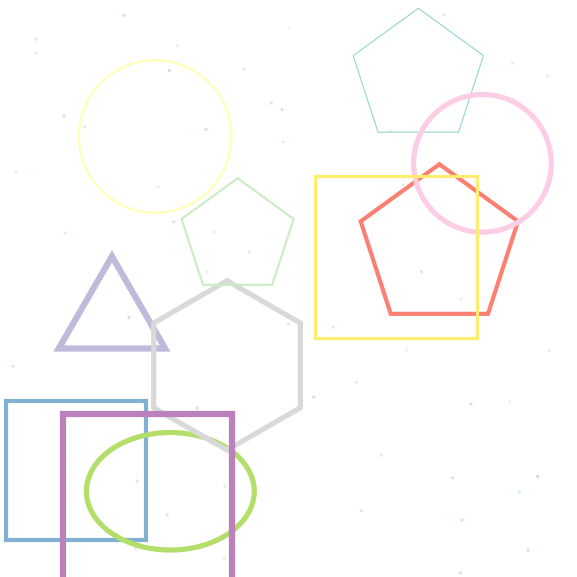[{"shape": "pentagon", "thickness": 0.5, "radius": 0.59, "center": [0.724, 0.866]}, {"shape": "circle", "thickness": 1, "radius": 0.66, "center": [0.269, 0.763]}, {"shape": "triangle", "thickness": 3, "radius": 0.53, "center": [0.194, 0.449]}, {"shape": "pentagon", "thickness": 2, "radius": 0.72, "center": [0.761, 0.572]}, {"shape": "square", "thickness": 2, "radius": 0.61, "center": [0.132, 0.184]}, {"shape": "oval", "thickness": 2.5, "radius": 0.73, "center": [0.295, 0.148]}, {"shape": "circle", "thickness": 2.5, "radius": 0.6, "center": [0.835, 0.716]}, {"shape": "hexagon", "thickness": 2.5, "radius": 0.73, "center": [0.393, 0.366]}, {"shape": "square", "thickness": 3, "radius": 0.73, "center": [0.255, 0.137]}, {"shape": "pentagon", "thickness": 1, "radius": 0.51, "center": [0.411, 0.588]}, {"shape": "square", "thickness": 1.5, "radius": 0.7, "center": [0.686, 0.554]}]